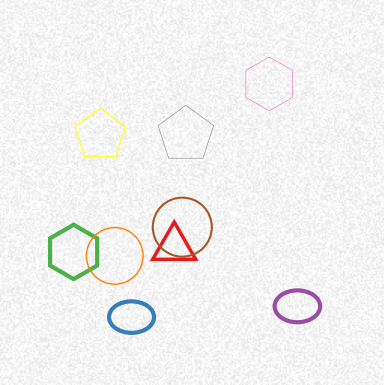[{"shape": "triangle", "thickness": 2.5, "radius": 0.32, "center": [0.453, 0.359]}, {"shape": "oval", "thickness": 3, "radius": 0.29, "center": [0.342, 0.176]}, {"shape": "hexagon", "thickness": 3, "radius": 0.35, "center": [0.191, 0.346]}, {"shape": "oval", "thickness": 3, "radius": 0.3, "center": [0.772, 0.204]}, {"shape": "circle", "thickness": 1, "radius": 0.37, "center": [0.298, 0.335]}, {"shape": "pentagon", "thickness": 1, "radius": 0.35, "center": [0.26, 0.65]}, {"shape": "circle", "thickness": 1.5, "radius": 0.38, "center": [0.474, 0.41]}, {"shape": "hexagon", "thickness": 0.5, "radius": 0.35, "center": [0.699, 0.782]}, {"shape": "pentagon", "thickness": 0.5, "radius": 0.38, "center": [0.483, 0.65]}]